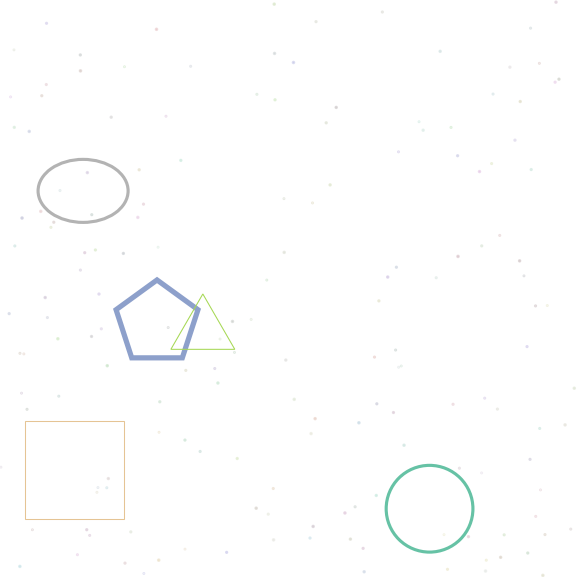[{"shape": "circle", "thickness": 1.5, "radius": 0.38, "center": [0.744, 0.118]}, {"shape": "pentagon", "thickness": 2.5, "radius": 0.37, "center": [0.272, 0.44]}, {"shape": "triangle", "thickness": 0.5, "radius": 0.32, "center": [0.351, 0.426]}, {"shape": "square", "thickness": 0.5, "radius": 0.43, "center": [0.129, 0.185]}, {"shape": "oval", "thickness": 1.5, "radius": 0.39, "center": [0.144, 0.669]}]